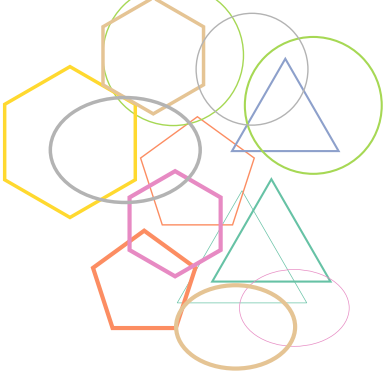[{"shape": "triangle", "thickness": 1.5, "radius": 0.89, "center": [0.705, 0.357]}, {"shape": "triangle", "thickness": 0.5, "radius": 0.97, "center": [0.629, 0.31]}, {"shape": "pentagon", "thickness": 3, "radius": 0.7, "center": [0.375, 0.261]}, {"shape": "pentagon", "thickness": 1, "radius": 0.78, "center": [0.513, 0.542]}, {"shape": "triangle", "thickness": 1.5, "radius": 0.8, "center": [0.741, 0.687]}, {"shape": "hexagon", "thickness": 3, "radius": 0.68, "center": [0.455, 0.419]}, {"shape": "oval", "thickness": 0.5, "radius": 0.71, "center": [0.765, 0.2]}, {"shape": "circle", "thickness": 1.5, "radius": 0.89, "center": [0.814, 0.726]}, {"shape": "circle", "thickness": 1, "radius": 0.91, "center": [0.45, 0.857]}, {"shape": "hexagon", "thickness": 2.5, "radius": 0.98, "center": [0.182, 0.631]}, {"shape": "oval", "thickness": 3, "radius": 0.77, "center": [0.612, 0.151]}, {"shape": "hexagon", "thickness": 2.5, "radius": 0.75, "center": [0.398, 0.855]}, {"shape": "circle", "thickness": 1, "radius": 0.73, "center": [0.655, 0.82]}, {"shape": "oval", "thickness": 2.5, "radius": 0.97, "center": [0.325, 0.61]}]